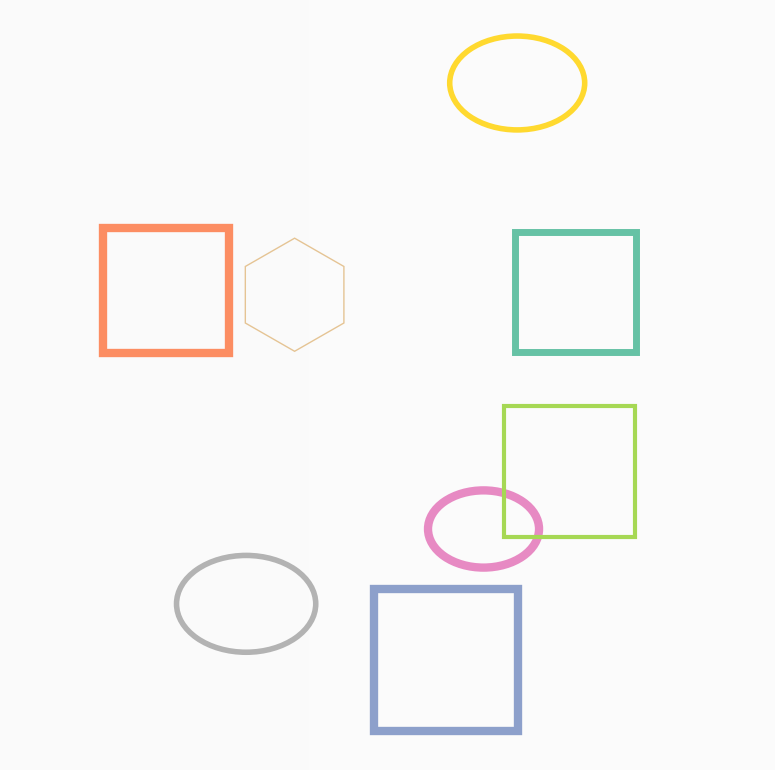[{"shape": "square", "thickness": 2.5, "radius": 0.39, "center": [0.743, 0.62]}, {"shape": "square", "thickness": 3, "radius": 0.41, "center": [0.214, 0.622]}, {"shape": "square", "thickness": 3, "radius": 0.46, "center": [0.575, 0.143]}, {"shape": "oval", "thickness": 3, "radius": 0.36, "center": [0.624, 0.313]}, {"shape": "square", "thickness": 1.5, "radius": 0.42, "center": [0.735, 0.388]}, {"shape": "oval", "thickness": 2, "radius": 0.44, "center": [0.667, 0.892]}, {"shape": "hexagon", "thickness": 0.5, "radius": 0.37, "center": [0.38, 0.617]}, {"shape": "oval", "thickness": 2, "radius": 0.45, "center": [0.318, 0.216]}]